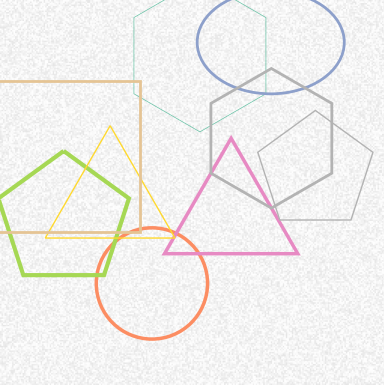[{"shape": "hexagon", "thickness": 0.5, "radius": 0.99, "center": [0.519, 0.855]}, {"shape": "circle", "thickness": 2.5, "radius": 0.72, "center": [0.395, 0.264]}, {"shape": "oval", "thickness": 2, "radius": 0.96, "center": [0.703, 0.89]}, {"shape": "triangle", "thickness": 2.5, "radius": 1.0, "center": [0.6, 0.441]}, {"shape": "pentagon", "thickness": 3, "radius": 0.89, "center": [0.165, 0.43]}, {"shape": "triangle", "thickness": 1, "radius": 0.97, "center": [0.286, 0.479]}, {"shape": "square", "thickness": 2, "radius": 0.98, "center": [0.168, 0.594]}, {"shape": "hexagon", "thickness": 2, "radius": 0.91, "center": [0.705, 0.641]}, {"shape": "pentagon", "thickness": 1, "radius": 0.79, "center": [0.819, 0.556]}]